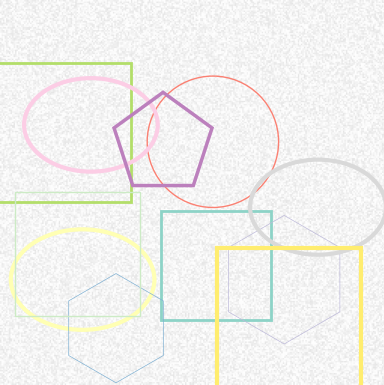[{"shape": "square", "thickness": 2, "radius": 0.71, "center": [0.561, 0.311]}, {"shape": "oval", "thickness": 3, "radius": 0.93, "center": [0.215, 0.274]}, {"shape": "hexagon", "thickness": 0.5, "radius": 0.84, "center": [0.738, 0.274]}, {"shape": "circle", "thickness": 1, "radius": 0.85, "center": [0.553, 0.632]}, {"shape": "hexagon", "thickness": 0.5, "radius": 0.71, "center": [0.301, 0.148]}, {"shape": "square", "thickness": 2, "radius": 0.9, "center": [0.161, 0.656]}, {"shape": "oval", "thickness": 3, "radius": 0.87, "center": [0.236, 0.676]}, {"shape": "oval", "thickness": 3, "radius": 0.88, "center": [0.826, 0.462]}, {"shape": "pentagon", "thickness": 2.5, "radius": 0.67, "center": [0.423, 0.626]}, {"shape": "square", "thickness": 1, "radius": 0.81, "center": [0.202, 0.341]}, {"shape": "square", "thickness": 3, "radius": 0.94, "center": [0.751, 0.168]}]